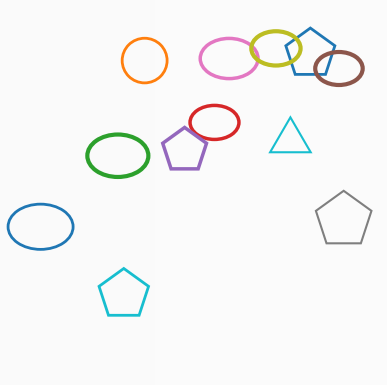[{"shape": "pentagon", "thickness": 2, "radius": 0.33, "center": [0.801, 0.861]}, {"shape": "oval", "thickness": 2, "radius": 0.42, "center": [0.105, 0.411]}, {"shape": "circle", "thickness": 2, "radius": 0.29, "center": [0.373, 0.843]}, {"shape": "oval", "thickness": 3, "radius": 0.39, "center": [0.304, 0.595]}, {"shape": "oval", "thickness": 2.5, "radius": 0.32, "center": [0.554, 0.682]}, {"shape": "pentagon", "thickness": 2.5, "radius": 0.3, "center": [0.476, 0.61]}, {"shape": "oval", "thickness": 3, "radius": 0.31, "center": [0.875, 0.822]}, {"shape": "oval", "thickness": 2.5, "radius": 0.37, "center": [0.591, 0.848]}, {"shape": "pentagon", "thickness": 1.5, "radius": 0.38, "center": [0.887, 0.429]}, {"shape": "oval", "thickness": 3, "radius": 0.32, "center": [0.712, 0.874]}, {"shape": "triangle", "thickness": 1.5, "radius": 0.3, "center": [0.749, 0.635]}, {"shape": "pentagon", "thickness": 2, "radius": 0.34, "center": [0.319, 0.235]}]